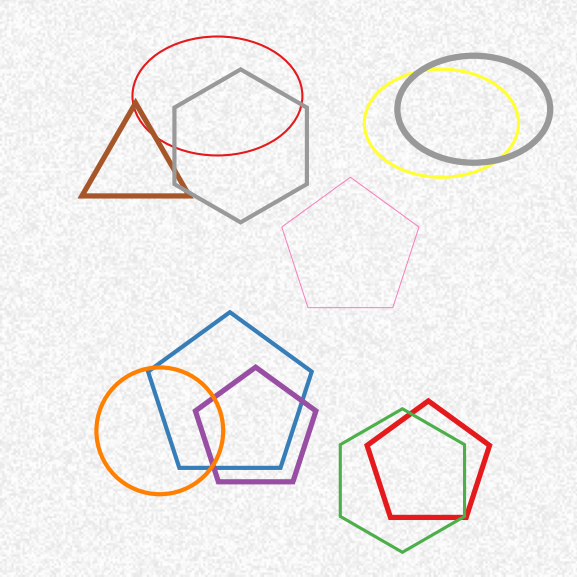[{"shape": "pentagon", "thickness": 2.5, "radius": 0.56, "center": [0.742, 0.193]}, {"shape": "oval", "thickness": 1, "radius": 0.74, "center": [0.376, 0.833]}, {"shape": "pentagon", "thickness": 2, "radius": 0.75, "center": [0.398, 0.31]}, {"shape": "hexagon", "thickness": 1.5, "radius": 0.62, "center": [0.697, 0.167]}, {"shape": "pentagon", "thickness": 2.5, "radius": 0.55, "center": [0.443, 0.254]}, {"shape": "circle", "thickness": 2, "radius": 0.55, "center": [0.277, 0.253]}, {"shape": "oval", "thickness": 1.5, "radius": 0.67, "center": [0.764, 0.786]}, {"shape": "triangle", "thickness": 2.5, "radius": 0.54, "center": [0.235, 0.714]}, {"shape": "pentagon", "thickness": 0.5, "radius": 0.62, "center": [0.607, 0.567]}, {"shape": "oval", "thickness": 3, "radius": 0.66, "center": [0.82, 0.81]}, {"shape": "hexagon", "thickness": 2, "radius": 0.66, "center": [0.417, 0.747]}]